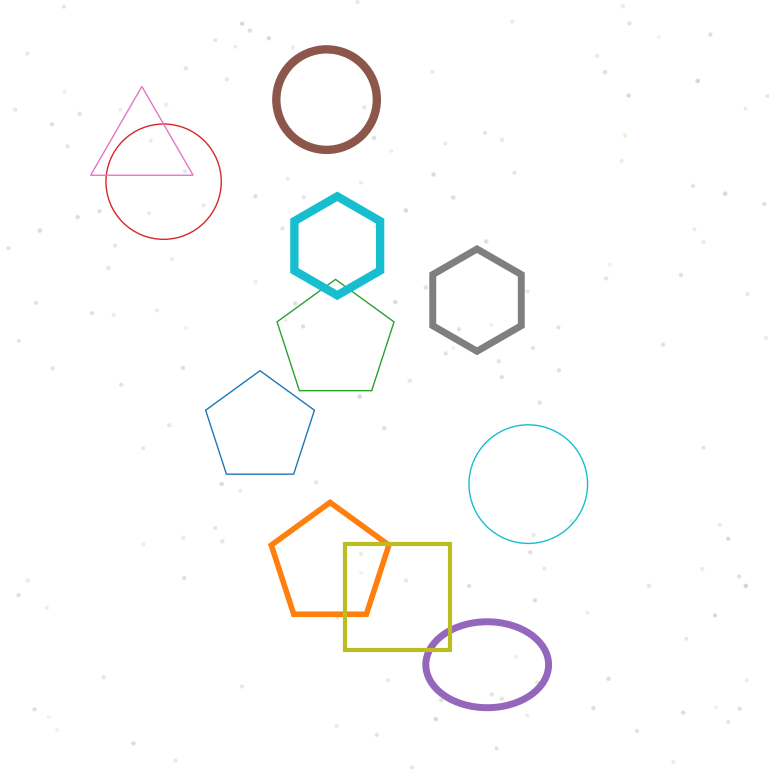[{"shape": "pentagon", "thickness": 0.5, "radius": 0.37, "center": [0.338, 0.444]}, {"shape": "pentagon", "thickness": 2, "radius": 0.4, "center": [0.429, 0.267]}, {"shape": "pentagon", "thickness": 0.5, "radius": 0.4, "center": [0.436, 0.557]}, {"shape": "circle", "thickness": 0.5, "radius": 0.37, "center": [0.212, 0.764]}, {"shape": "oval", "thickness": 2.5, "radius": 0.4, "center": [0.633, 0.137]}, {"shape": "circle", "thickness": 3, "radius": 0.33, "center": [0.424, 0.871]}, {"shape": "triangle", "thickness": 0.5, "radius": 0.38, "center": [0.184, 0.811]}, {"shape": "hexagon", "thickness": 2.5, "radius": 0.33, "center": [0.62, 0.61]}, {"shape": "square", "thickness": 1.5, "radius": 0.34, "center": [0.517, 0.225]}, {"shape": "hexagon", "thickness": 3, "radius": 0.32, "center": [0.438, 0.681]}, {"shape": "circle", "thickness": 0.5, "radius": 0.39, "center": [0.686, 0.371]}]